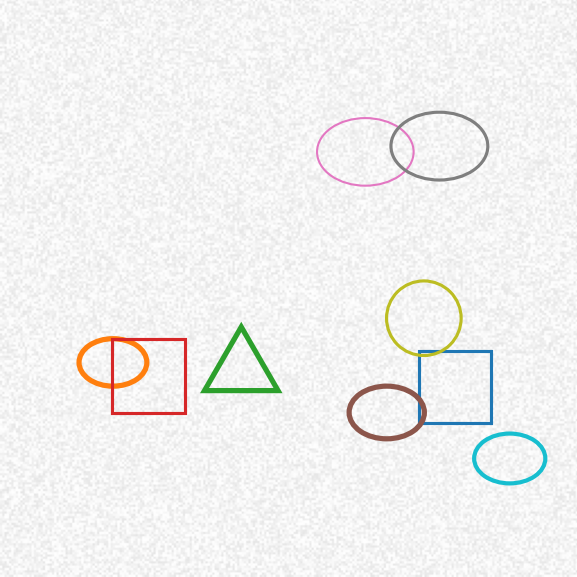[{"shape": "square", "thickness": 1.5, "radius": 0.31, "center": [0.788, 0.328]}, {"shape": "oval", "thickness": 2.5, "radius": 0.29, "center": [0.196, 0.372]}, {"shape": "triangle", "thickness": 2.5, "radius": 0.37, "center": [0.418, 0.36]}, {"shape": "square", "thickness": 1.5, "radius": 0.32, "center": [0.257, 0.348]}, {"shape": "oval", "thickness": 2.5, "radius": 0.33, "center": [0.67, 0.285]}, {"shape": "oval", "thickness": 1, "radius": 0.42, "center": [0.633, 0.736]}, {"shape": "oval", "thickness": 1.5, "radius": 0.42, "center": [0.761, 0.746]}, {"shape": "circle", "thickness": 1.5, "radius": 0.32, "center": [0.734, 0.448]}, {"shape": "oval", "thickness": 2, "radius": 0.31, "center": [0.883, 0.205]}]